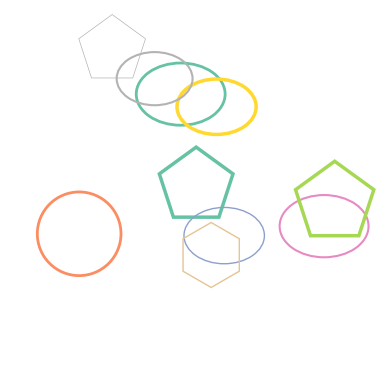[{"shape": "pentagon", "thickness": 2.5, "radius": 0.5, "center": [0.51, 0.517]}, {"shape": "oval", "thickness": 2, "radius": 0.58, "center": [0.469, 0.756]}, {"shape": "circle", "thickness": 2, "radius": 0.54, "center": [0.206, 0.393]}, {"shape": "oval", "thickness": 1, "radius": 0.52, "center": [0.582, 0.388]}, {"shape": "oval", "thickness": 1.5, "radius": 0.58, "center": [0.842, 0.413]}, {"shape": "pentagon", "thickness": 2.5, "radius": 0.53, "center": [0.869, 0.474]}, {"shape": "oval", "thickness": 2.5, "radius": 0.51, "center": [0.562, 0.723]}, {"shape": "hexagon", "thickness": 1, "radius": 0.42, "center": [0.548, 0.338]}, {"shape": "oval", "thickness": 1.5, "radius": 0.49, "center": [0.402, 0.796]}, {"shape": "pentagon", "thickness": 0.5, "radius": 0.46, "center": [0.291, 0.871]}]